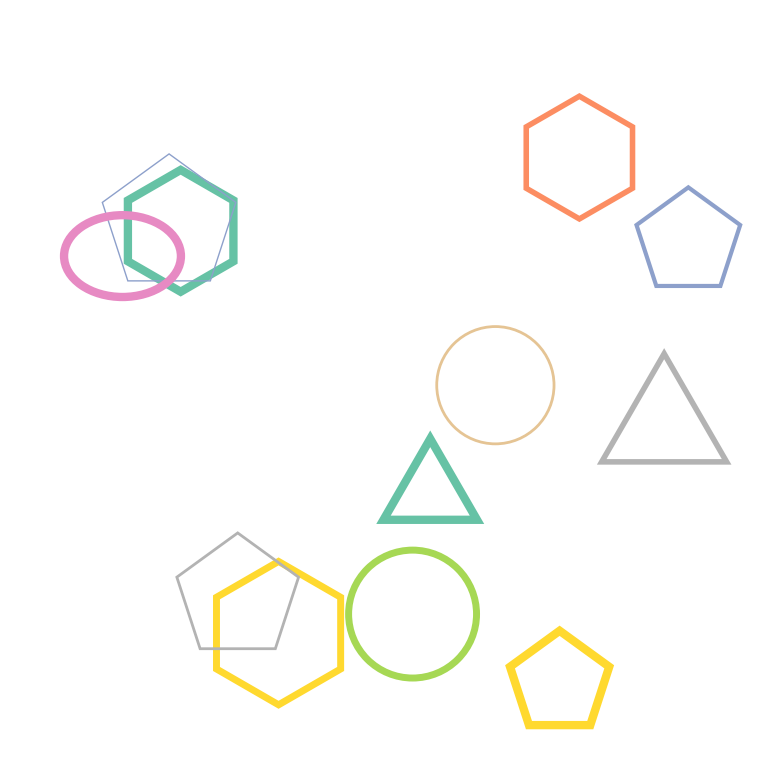[{"shape": "hexagon", "thickness": 3, "radius": 0.4, "center": [0.235, 0.7]}, {"shape": "triangle", "thickness": 3, "radius": 0.35, "center": [0.559, 0.36]}, {"shape": "hexagon", "thickness": 2, "radius": 0.4, "center": [0.752, 0.795]}, {"shape": "pentagon", "thickness": 0.5, "radius": 0.46, "center": [0.22, 0.709]}, {"shape": "pentagon", "thickness": 1.5, "radius": 0.35, "center": [0.894, 0.686]}, {"shape": "oval", "thickness": 3, "radius": 0.38, "center": [0.159, 0.667]}, {"shape": "circle", "thickness": 2.5, "radius": 0.42, "center": [0.536, 0.203]}, {"shape": "pentagon", "thickness": 3, "radius": 0.34, "center": [0.727, 0.113]}, {"shape": "hexagon", "thickness": 2.5, "radius": 0.47, "center": [0.362, 0.178]}, {"shape": "circle", "thickness": 1, "radius": 0.38, "center": [0.643, 0.5]}, {"shape": "pentagon", "thickness": 1, "radius": 0.42, "center": [0.309, 0.225]}, {"shape": "triangle", "thickness": 2, "radius": 0.47, "center": [0.863, 0.447]}]